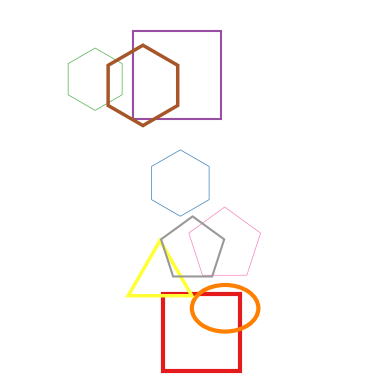[{"shape": "square", "thickness": 3, "radius": 0.5, "center": [0.524, 0.137]}, {"shape": "hexagon", "thickness": 0.5, "radius": 0.43, "center": [0.468, 0.525]}, {"shape": "hexagon", "thickness": 0.5, "radius": 0.4, "center": [0.247, 0.794]}, {"shape": "square", "thickness": 1.5, "radius": 0.57, "center": [0.46, 0.805]}, {"shape": "oval", "thickness": 3, "radius": 0.43, "center": [0.585, 0.199]}, {"shape": "triangle", "thickness": 2.5, "radius": 0.48, "center": [0.416, 0.28]}, {"shape": "hexagon", "thickness": 2.5, "radius": 0.52, "center": [0.371, 0.778]}, {"shape": "pentagon", "thickness": 0.5, "radius": 0.49, "center": [0.584, 0.364]}, {"shape": "pentagon", "thickness": 1.5, "radius": 0.43, "center": [0.5, 0.352]}]